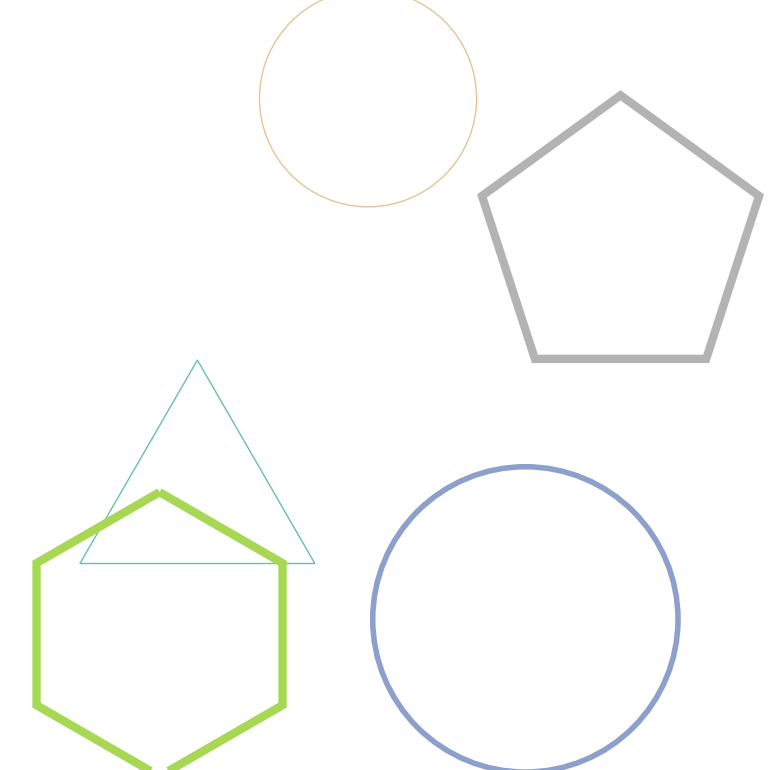[{"shape": "triangle", "thickness": 0.5, "radius": 0.88, "center": [0.256, 0.356]}, {"shape": "circle", "thickness": 2, "radius": 0.99, "center": [0.682, 0.196]}, {"shape": "hexagon", "thickness": 3, "radius": 0.92, "center": [0.207, 0.176]}, {"shape": "circle", "thickness": 0.5, "radius": 0.7, "center": [0.478, 0.872]}, {"shape": "pentagon", "thickness": 3, "radius": 0.95, "center": [0.806, 0.687]}]